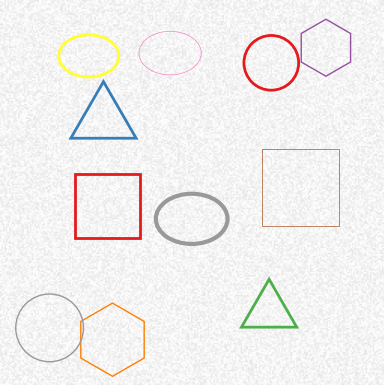[{"shape": "circle", "thickness": 2, "radius": 0.36, "center": [0.705, 0.837]}, {"shape": "square", "thickness": 2, "radius": 0.42, "center": [0.279, 0.465]}, {"shape": "triangle", "thickness": 2, "radius": 0.49, "center": [0.269, 0.69]}, {"shape": "triangle", "thickness": 2, "radius": 0.41, "center": [0.699, 0.192]}, {"shape": "hexagon", "thickness": 1, "radius": 0.37, "center": [0.847, 0.876]}, {"shape": "hexagon", "thickness": 1, "radius": 0.48, "center": [0.292, 0.118]}, {"shape": "oval", "thickness": 2, "radius": 0.39, "center": [0.231, 0.855]}, {"shape": "square", "thickness": 0.5, "radius": 0.5, "center": [0.779, 0.514]}, {"shape": "oval", "thickness": 0.5, "radius": 0.4, "center": [0.442, 0.862]}, {"shape": "oval", "thickness": 3, "radius": 0.47, "center": [0.498, 0.432]}, {"shape": "circle", "thickness": 1, "radius": 0.44, "center": [0.129, 0.148]}]